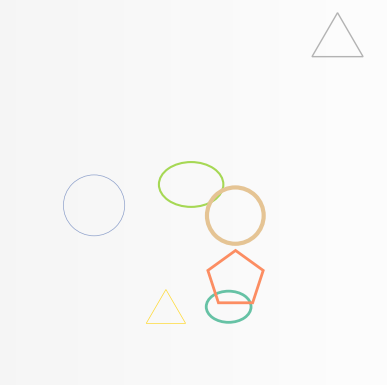[{"shape": "oval", "thickness": 2, "radius": 0.29, "center": [0.59, 0.203]}, {"shape": "pentagon", "thickness": 2, "radius": 0.38, "center": [0.608, 0.274]}, {"shape": "circle", "thickness": 0.5, "radius": 0.4, "center": [0.243, 0.467]}, {"shape": "oval", "thickness": 1.5, "radius": 0.42, "center": [0.493, 0.521]}, {"shape": "triangle", "thickness": 0.5, "radius": 0.29, "center": [0.428, 0.189]}, {"shape": "circle", "thickness": 3, "radius": 0.37, "center": [0.607, 0.44]}, {"shape": "triangle", "thickness": 1, "radius": 0.38, "center": [0.871, 0.891]}]